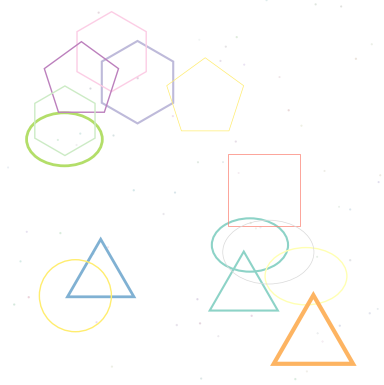[{"shape": "oval", "thickness": 1.5, "radius": 0.49, "center": [0.649, 0.364]}, {"shape": "triangle", "thickness": 1.5, "radius": 0.51, "center": [0.633, 0.244]}, {"shape": "oval", "thickness": 1, "radius": 0.53, "center": [0.795, 0.283]}, {"shape": "hexagon", "thickness": 1.5, "radius": 0.54, "center": [0.357, 0.787]}, {"shape": "square", "thickness": 0.5, "radius": 0.47, "center": [0.686, 0.507]}, {"shape": "triangle", "thickness": 2, "radius": 0.5, "center": [0.262, 0.279]}, {"shape": "triangle", "thickness": 3, "radius": 0.59, "center": [0.814, 0.115]}, {"shape": "oval", "thickness": 2, "radius": 0.49, "center": [0.167, 0.638]}, {"shape": "hexagon", "thickness": 1, "radius": 0.52, "center": [0.29, 0.866]}, {"shape": "oval", "thickness": 0.5, "radius": 0.59, "center": [0.697, 0.345]}, {"shape": "pentagon", "thickness": 1, "radius": 0.51, "center": [0.211, 0.79]}, {"shape": "hexagon", "thickness": 1, "radius": 0.45, "center": [0.169, 0.686]}, {"shape": "circle", "thickness": 1, "radius": 0.47, "center": [0.196, 0.232]}, {"shape": "pentagon", "thickness": 0.5, "radius": 0.52, "center": [0.533, 0.745]}]